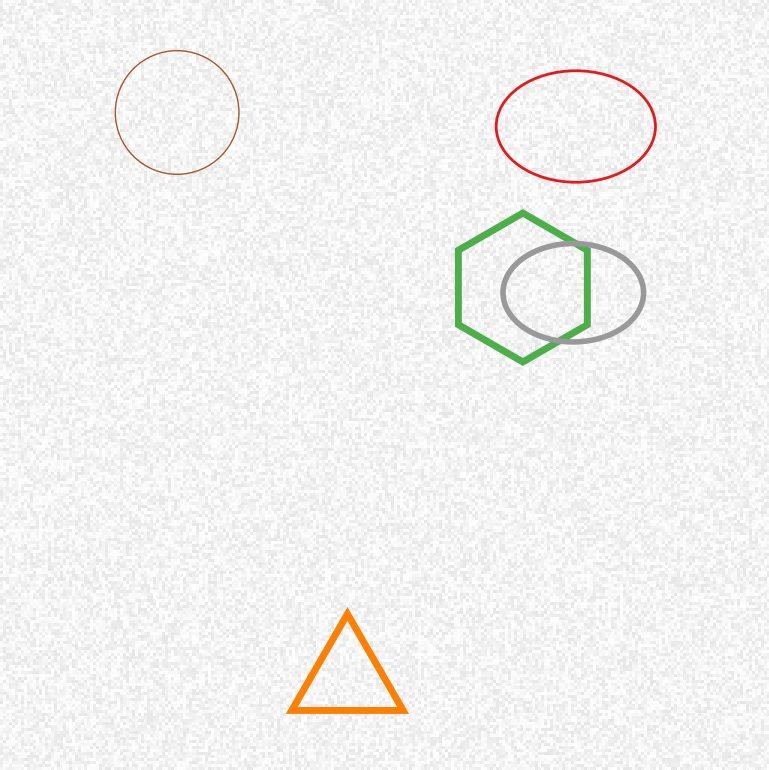[{"shape": "oval", "thickness": 1, "radius": 0.52, "center": [0.748, 0.836]}, {"shape": "hexagon", "thickness": 2.5, "radius": 0.48, "center": [0.679, 0.627]}, {"shape": "triangle", "thickness": 2.5, "radius": 0.42, "center": [0.451, 0.119]}, {"shape": "circle", "thickness": 0.5, "radius": 0.4, "center": [0.23, 0.854]}, {"shape": "oval", "thickness": 2, "radius": 0.46, "center": [0.745, 0.62]}]